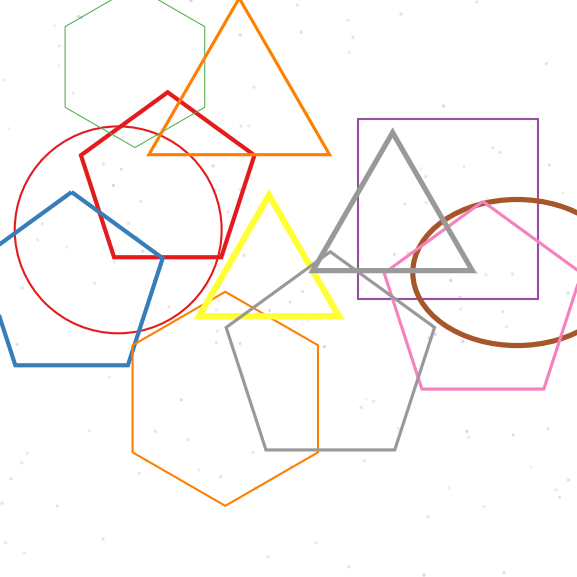[{"shape": "pentagon", "thickness": 2, "radius": 0.79, "center": [0.29, 0.681]}, {"shape": "circle", "thickness": 1, "radius": 0.9, "center": [0.205, 0.601]}, {"shape": "pentagon", "thickness": 2, "radius": 0.83, "center": [0.124, 0.501]}, {"shape": "hexagon", "thickness": 0.5, "radius": 0.7, "center": [0.234, 0.883]}, {"shape": "square", "thickness": 1, "radius": 0.78, "center": [0.776, 0.638]}, {"shape": "hexagon", "thickness": 1, "radius": 0.93, "center": [0.39, 0.309]}, {"shape": "triangle", "thickness": 1.5, "radius": 0.9, "center": [0.414, 0.822]}, {"shape": "triangle", "thickness": 3, "radius": 0.7, "center": [0.466, 0.521]}, {"shape": "oval", "thickness": 2.5, "radius": 0.9, "center": [0.895, 0.527]}, {"shape": "pentagon", "thickness": 1.5, "radius": 0.9, "center": [0.836, 0.471]}, {"shape": "triangle", "thickness": 2.5, "radius": 0.8, "center": [0.68, 0.61]}, {"shape": "pentagon", "thickness": 1.5, "radius": 0.95, "center": [0.572, 0.374]}]